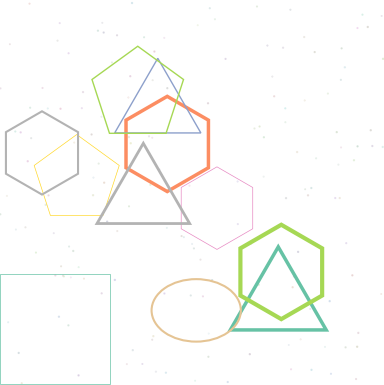[{"shape": "triangle", "thickness": 2.5, "radius": 0.72, "center": [0.723, 0.215]}, {"shape": "square", "thickness": 0.5, "radius": 0.71, "center": [0.144, 0.146]}, {"shape": "hexagon", "thickness": 2.5, "radius": 0.62, "center": [0.434, 0.626]}, {"shape": "triangle", "thickness": 1, "radius": 0.65, "center": [0.41, 0.719]}, {"shape": "hexagon", "thickness": 0.5, "radius": 0.54, "center": [0.564, 0.459]}, {"shape": "pentagon", "thickness": 1, "radius": 0.62, "center": [0.358, 0.755]}, {"shape": "hexagon", "thickness": 3, "radius": 0.61, "center": [0.731, 0.294]}, {"shape": "pentagon", "thickness": 0.5, "radius": 0.58, "center": [0.199, 0.534]}, {"shape": "oval", "thickness": 1.5, "radius": 0.58, "center": [0.51, 0.194]}, {"shape": "triangle", "thickness": 2, "radius": 0.69, "center": [0.372, 0.489]}, {"shape": "hexagon", "thickness": 1.5, "radius": 0.54, "center": [0.109, 0.603]}]